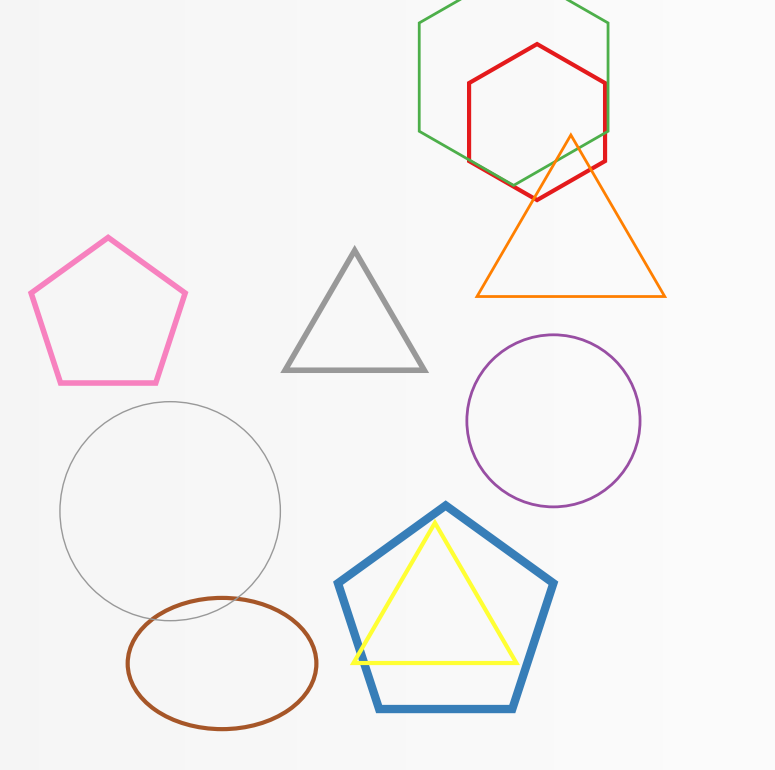[{"shape": "hexagon", "thickness": 1.5, "radius": 0.51, "center": [0.693, 0.841]}, {"shape": "pentagon", "thickness": 3, "radius": 0.73, "center": [0.575, 0.197]}, {"shape": "hexagon", "thickness": 1, "radius": 0.7, "center": [0.663, 0.9]}, {"shape": "circle", "thickness": 1, "radius": 0.56, "center": [0.714, 0.453]}, {"shape": "triangle", "thickness": 1, "radius": 0.7, "center": [0.737, 0.685]}, {"shape": "triangle", "thickness": 1.5, "radius": 0.61, "center": [0.561, 0.2]}, {"shape": "oval", "thickness": 1.5, "radius": 0.61, "center": [0.286, 0.138]}, {"shape": "pentagon", "thickness": 2, "radius": 0.52, "center": [0.14, 0.587]}, {"shape": "circle", "thickness": 0.5, "radius": 0.71, "center": [0.22, 0.336]}, {"shape": "triangle", "thickness": 2, "radius": 0.52, "center": [0.458, 0.571]}]